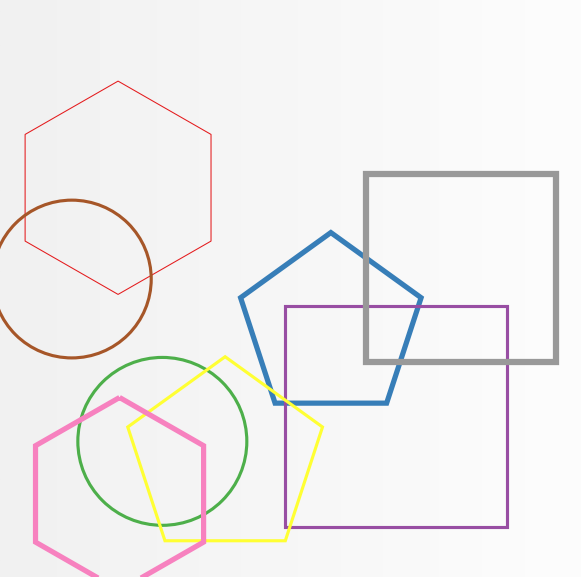[{"shape": "hexagon", "thickness": 0.5, "radius": 0.92, "center": [0.203, 0.674]}, {"shape": "pentagon", "thickness": 2.5, "radius": 0.82, "center": [0.569, 0.433]}, {"shape": "circle", "thickness": 1.5, "radius": 0.73, "center": [0.279, 0.235]}, {"shape": "square", "thickness": 1.5, "radius": 0.96, "center": [0.681, 0.278]}, {"shape": "pentagon", "thickness": 1.5, "radius": 0.88, "center": [0.387, 0.205]}, {"shape": "circle", "thickness": 1.5, "radius": 0.68, "center": [0.124, 0.516]}, {"shape": "hexagon", "thickness": 2.5, "radius": 0.83, "center": [0.206, 0.144]}, {"shape": "square", "thickness": 3, "radius": 0.81, "center": [0.793, 0.535]}]